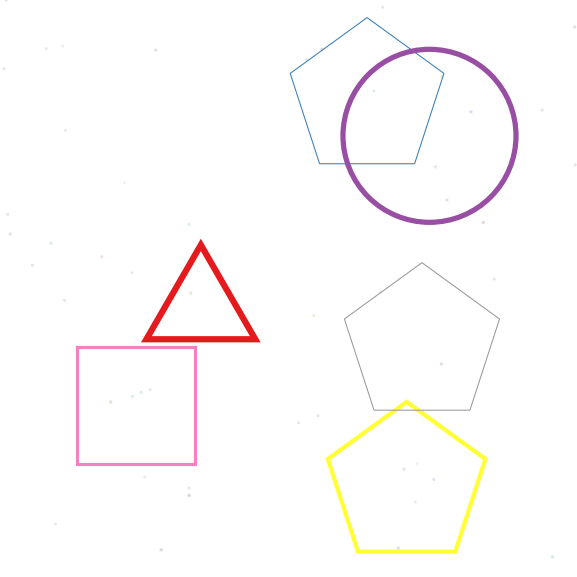[{"shape": "triangle", "thickness": 3, "radius": 0.54, "center": [0.348, 0.466]}, {"shape": "pentagon", "thickness": 0.5, "radius": 0.7, "center": [0.636, 0.829]}, {"shape": "circle", "thickness": 2.5, "radius": 0.75, "center": [0.744, 0.764]}, {"shape": "pentagon", "thickness": 2, "radius": 0.72, "center": [0.704, 0.16]}, {"shape": "square", "thickness": 1.5, "radius": 0.51, "center": [0.236, 0.297]}, {"shape": "pentagon", "thickness": 0.5, "radius": 0.71, "center": [0.731, 0.403]}]